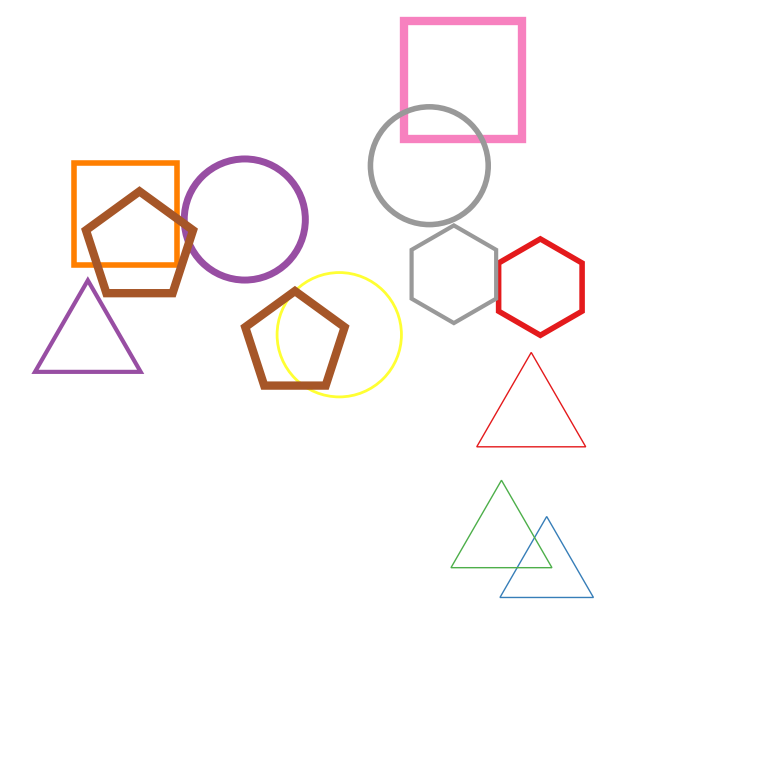[{"shape": "hexagon", "thickness": 2, "radius": 0.31, "center": [0.702, 0.627]}, {"shape": "triangle", "thickness": 0.5, "radius": 0.41, "center": [0.69, 0.461]}, {"shape": "triangle", "thickness": 0.5, "radius": 0.35, "center": [0.71, 0.259]}, {"shape": "triangle", "thickness": 0.5, "radius": 0.38, "center": [0.651, 0.301]}, {"shape": "triangle", "thickness": 1.5, "radius": 0.4, "center": [0.114, 0.557]}, {"shape": "circle", "thickness": 2.5, "radius": 0.39, "center": [0.318, 0.715]}, {"shape": "square", "thickness": 2, "radius": 0.33, "center": [0.163, 0.722]}, {"shape": "circle", "thickness": 1, "radius": 0.4, "center": [0.441, 0.565]}, {"shape": "pentagon", "thickness": 3, "radius": 0.37, "center": [0.181, 0.678]}, {"shape": "pentagon", "thickness": 3, "radius": 0.34, "center": [0.383, 0.554]}, {"shape": "square", "thickness": 3, "radius": 0.38, "center": [0.601, 0.896]}, {"shape": "circle", "thickness": 2, "radius": 0.38, "center": [0.558, 0.785]}, {"shape": "hexagon", "thickness": 1.5, "radius": 0.32, "center": [0.589, 0.644]}]